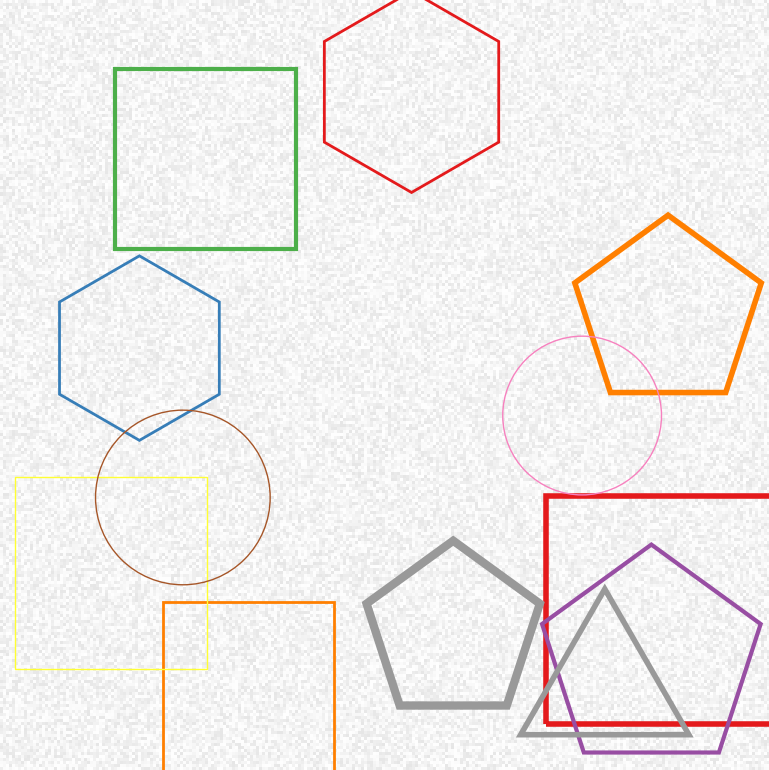[{"shape": "square", "thickness": 2, "radius": 0.74, "center": [0.857, 0.208]}, {"shape": "hexagon", "thickness": 1, "radius": 0.65, "center": [0.534, 0.881]}, {"shape": "hexagon", "thickness": 1, "radius": 0.6, "center": [0.181, 0.548]}, {"shape": "square", "thickness": 1.5, "radius": 0.59, "center": [0.267, 0.794]}, {"shape": "pentagon", "thickness": 1.5, "radius": 0.75, "center": [0.846, 0.143]}, {"shape": "square", "thickness": 1, "radius": 0.55, "center": [0.322, 0.108]}, {"shape": "pentagon", "thickness": 2, "radius": 0.64, "center": [0.868, 0.593]}, {"shape": "square", "thickness": 0.5, "radius": 0.62, "center": [0.144, 0.255]}, {"shape": "circle", "thickness": 0.5, "radius": 0.57, "center": [0.237, 0.354]}, {"shape": "circle", "thickness": 0.5, "radius": 0.52, "center": [0.756, 0.46]}, {"shape": "triangle", "thickness": 2, "radius": 0.63, "center": [0.785, 0.109]}, {"shape": "pentagon", "thickness": 3, "radius": 0.59, "center": [0.589, 0.179]}]